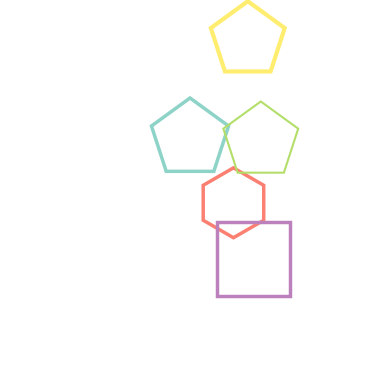[{"shape": "pentagon", "thickness": 2.5, "radius": 0.53, "center": [0.494, 0.64]}, {"shape": "hexagon", "thickness": 2.5, "radius": 0.45, "center": [0.606, 0.473]}, {"shape": "pentagon", "thickness": 1.5, "radius": 0.51, "center": [0.677, 0.634]}, {"shape": "square", "thickness": 2.5, "radius": 0.48, "center": [0.658, 0.328]}, {"shape": "pentagon", "thickness": 3, "radius": 0.5, "center": [0.644, 0.896]}]